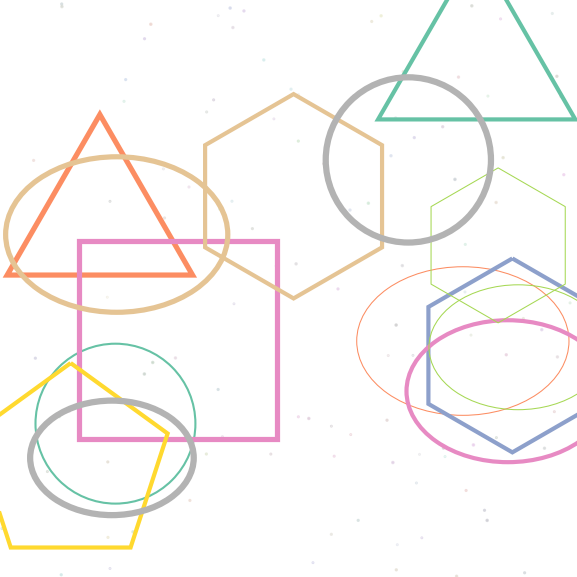[{"shape": "triangle", "thickness": 2, "radius": 0.99, "center": [0.825, 0.891]}, {"shape": "circle", "thickness": 1, "radius": 0.69, "center": [0.2, 0.266]}, {"shape": "oval", "thickness": 0.5, "radius": 0.92, "center": [0.801, 0.409]}, {"shape": "triangle", "thickness": 2.5, "radius": 0.93, "center": [0.173, 0.616]}, {"shape": "hexagon", "thickness": 2, "radius": 0.84, "center": [0.887, 0.384]}, {"shape": "square", "thickness": 2.5, "radius": 0.86, "center": [0.308, 0.41]}, {"shape": "oval", "thickness": 2, "radius": 0.88, "center": [0.879, 0.322]}, {"shape": "hexagon", "thickness": 0.5, "radius": 0.67, "center": [0.863, 0.574]}, {"shape": "oval", "thickness": 0.5, "radius": 0.77, "center": [0.897, 0.398]}, {"shape": "pentagon", "thickness": 2, "radius": 0.88, "center": [0.122, 0.194]}, {"shape": "oval", "thickness": 2.5, "radius": 0.96, "center": [0.202, 0.593]}, {"shape": "hexagon", "thickness": 2, "radius": 0.88, "center": [0.508, 0.659]}, {"shape": "oval", "thickness": 3, "radius": 0.71, "center": [0.194, 0.206]}, {"shape": "circle", "thickness": 3, "radius": 0.72, "center": [0.707, 0.722]}]